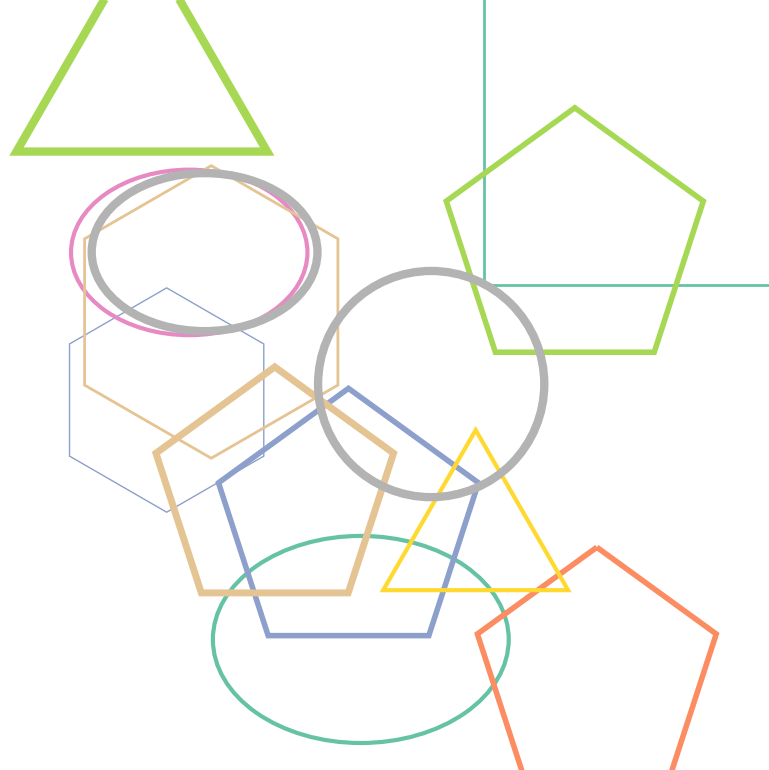[{"shape": "square", "thickness": 1, "radius": 0.94, "center": [0.817, 0.818]}, {"shape": "oval", "thickness": 1.5, "radius": 0.96, "center": [0.469, 0.17]}, {"shape": "pentagon", "thickness": 2, "radius": 0.82, "center": [0.775, 0.126]}, {"shape": "hexagon", "thickness": 0.5, "radius": 0.73, "center": [0.216, 0.48]}, {"shape": "pentagon", "thickness": 2, "radius": 0.89, "center": [0.453, 0.318]}, {"shape": "oval", "thickness": 1.5, "radius": 0.77, "center": [0.246, 0.672]}, {"shape": "pentagon", "thickness": 2, "radius": 0.88, "center": [0.746, 0.685]}, {"shape": "triangle", "thickness": 3, "radius": 0.94, "center": [0.184, 0.897]}, {"shape": "triangle", "thickness": 1.5, "radius": 0.69, "center": [0.618, 0.303]}, {"shape": "hexagon", "thickness": 1, "radius": 0.95, "center": [0.274, 0.595]}, {"shape": "pentagon", "thickness": 2.5, "radius": 0.81, "center": [0.357, 0.361]}, {"shape": "oval", "thickness": 3, "radius": 0.73, "center": [0.266, 0.673]}, {"shape": "circle", "thickness": 3, "radius": 0.73, "center": [0.56, 0.501]}]